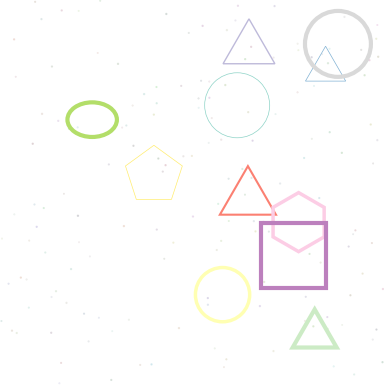[{"shape": "circle", "thickness": 0.5, "radius": 0.42, "center": [0.616, 0.727]}, {"shape": "circle", "thickness": 2.5, "radius": 0.35, "center": [0.578, 0.235]}, {"shape": "triangle", "thickness": 1, "radius": 0.39, "center": [0.647, 0.873]}, {"shape": "triangle", "thickness": 1.5, "radius": 0.42, "center": [0.644, 0.484]}, {"shape": "triangle", "thickness": 0.5, "radius": 0.3, "center": [0.846, 0.82]}, {"shape": "oval", "thickness": 3, "radius": 0.32, "center": [0.239, 0.689]}, {"shape": "hexagon", "thickness": 2.5, "radius": 0.38, "center": [0.776, 0.423]}, {"shape": "circle", "thickness": 3, "radius": 0.43, "center": [0.878, 0.886]}, {"shape": "square", "thickness": 3, "radius": 0.42, "center": [0.762, 0.337]}, {"shape": "triangle", "thickness": 3, "radius": 0.33, "center": [0.817, 0.13]}, {"shape": "pentagon", "thickness": 0.5, "radius": 0.39, "center": [0.4, 0.545]}]